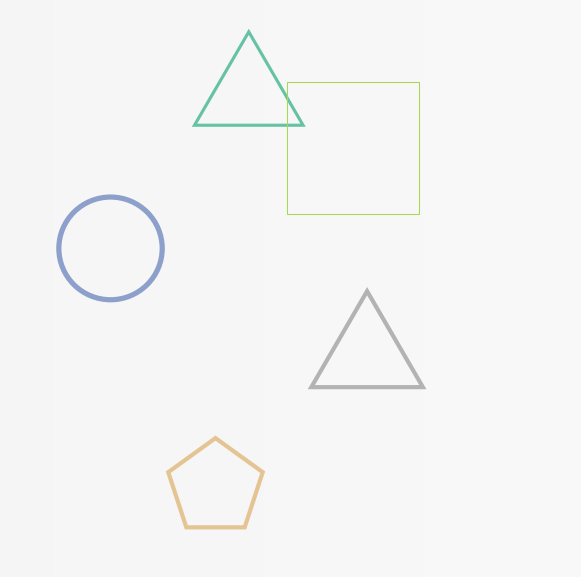[{"shape": "triangle", "thickness": 1.5, "radius": 0.54, "center": [0.428, 0.836]}, {"shape": "circle", "thickness": 2.5, "radius": 0.44, "center": [0.19, 0.569]}, {"shape": "square", "thickness": 0.5, "radius": 0.57, "center": [0.607, 0.743]}, {"shape": "pentagon", "thickness": 2, "radius": 0.43, "center": [0.371, 0.155]}, {"shape": "triangle", "thickness": 2, "radius": 0.55, "center": [0.632, 0.384]}]